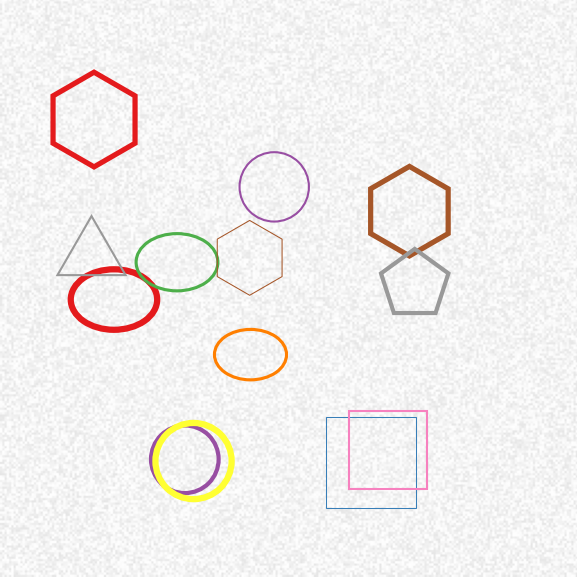[{"shape": "hexagon", "thickness": 2.5, "radius": 0.41, "center": [0.163, 0.792]}, {"shape": "oval", "thickness": 3, "radius": 0.37, "center": [0.197, 0.48]}, {"shape": "square", "thickness": 0.5, "radius": 0.39, "center": [0.643, 0.199]}, {"shape": "oval", "thickness": 1.5, "radius": 0.35, "center": [0.306, 0.545]}, {"shape": "circle", "thickness": 1, "radius": 0.3, "center": [0.475, 0.676]}, {"shape": "circle", "thickness": 2, "radius": 0.29, "center": [0.32, 0.204]}, {"shape": "oval", "thickness": 1.5, "radius": 0.31, "center": [0.434, 0.385]}, {"shape": "circle", "thickness": 3, "radius": 0.33, "center": [0.335, 0.201]}, {"shape": "hexagon", "thickness": 2.5, "radius": 0.39, "center": [0.709, 0.633]}, {"shape": "hexagon", "thickness": 0.5, "radius": 0.32, "center": [0.432, 0.553]}, {"shape": "square", "thickness": 1, "radius": 0.34, "center": [0.672, 0.22]}, {"shape": "triangle", "thickness": 1, "radius": 0.34, "center": [0.158, 0.557]}, {"shape": "pentagon", "thickness": 2, "radius": 0.31, "center": [0.718, 0.507]}]